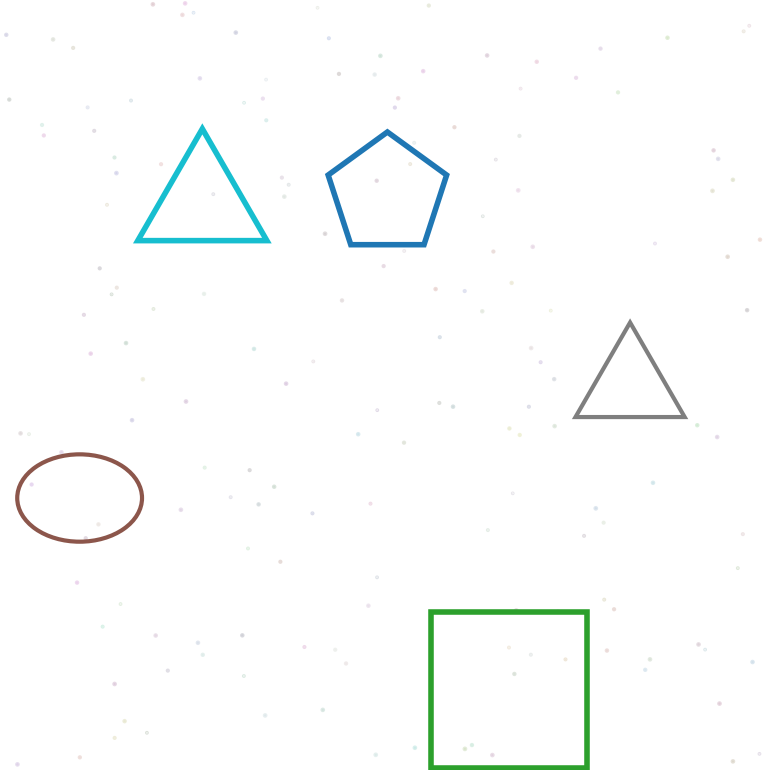[{"shape": "pentagon", "thickness": 2, "radius": 0.4, "center": [0.503, 0.748]}, {"shape": "square", "thickness": 2, "radius": 0.51, "center": [0.661, 0.104]}, {"shape": "oval", "thickness": 1.5, "radius": 0.41, "center": [0.103, 0.353]}, {"shape": "triangle", "thickness": 1.5, "radius": 0.41, "center": [0.818, 0.499]}, {"shape": "triangle", "thickness": 2, "radius": 0.48, "center": [0.263, 0.736]}]